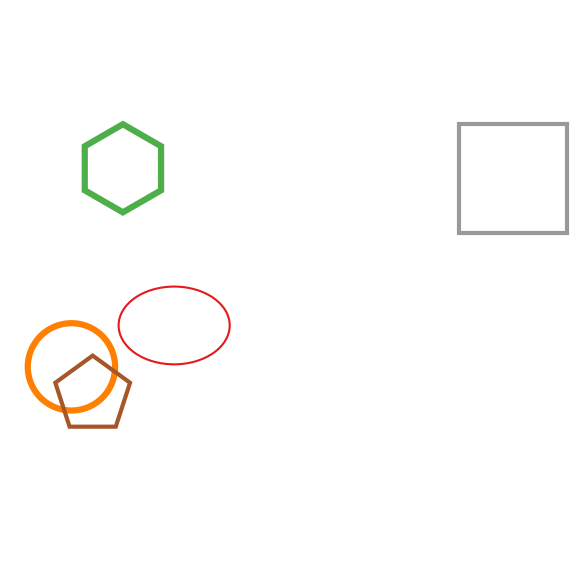[{"shape": "oval", "thickness": 1, "radius": 0.48, "center": [0.302, 0.436]}, {"shape": "hexagon", "thickness": 3, "radius": 0.38, "center": [0.213, 0.708]}, {"shape": "circle", "thickness": 3, "radius": 0.38, "center": [0.124, 0.364]}, {"shape": "pentagon", "thickness": 2, "radius": 0.34, "center": [0.16, 0.315]}, {"shape": "square", "thickness": 2, "radius": 0.47, "center": [0.889, 0.69]}]